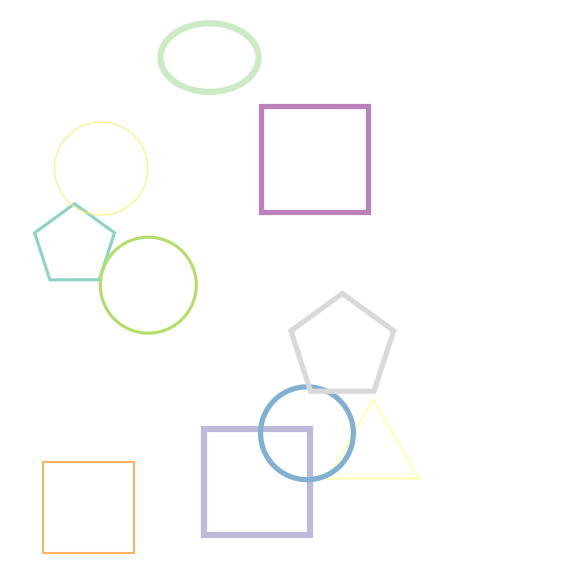[{"shape": "pentagon", "thickness": 1.5, "radius": 0.36, "center": [0.129, 0.573]}, {"shape": "triangle", "thickness": 1, "radius": 0.46, "center": [0.646, 0.216]}, {"shape": "square", "thickness": 3, "radius": 0.46, "center": [0.446, 0.164]}, {"shape": "circle", "thickness": 2.5, "radius": 0.4, "center": [0.532, 0.249]}, {"shape": "square", "thickness": 1, "radius": 0.39, "center": [0.152, 0.12]}, {"shape": "circle", "thickness": 1.5, "radius": 0.42, "center": [0.257, 0.505]}, {"shape": "pentagon", "thickness": 2.5, "radius": 0.47, "center": [0.593, 0.397]}, {"shape": "square", "thickness": 2.5, "radius": 0.46, "center": [0.545, 0.724]}, {"shape": "oval", "thickness": 3, "radius": 0.42, "center": [0.363, 0.899]}, {"shape": "circle", "thickness": 0.5, "radius": 0.4, "center": [0.175, 0.707]}]